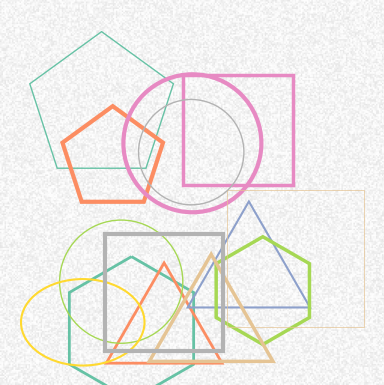[{"shape": "hexagon", "thickness": 2, "radius": 0.93, "center": [0.342, 0.147]}, {"shape": "pentagon", "thickness": 1, "radius": 0.98, "center": [0.264, 0.722]}, {"shape": "triangle", "thickness": 2, "radius": 0.87, "center": [0.426, 0.143]}, {"shape": "pentagon", "thickness": 3, "radius": 0.69, "center": [0.293, 0.587]}, {"shape": "triangle", "thickness": 1.5, "radius": 0.92, "center": [0.646, 0.293]}, {"shape": "circle", "thickness": 3, "radius": 0.9, "center": [0.5, 0.628]}, {"shape": "square", "thickness": 2.5, "radius": 0.72, "center": [0.618, 0.662]}, {"shape": "circle", "thickness": 1, "radius": 0.8, "center": [0.315, 0.268]}, {"shape": "hexagon", "thickness": 2.5, "radius": 0.7, "center": [0.683, 0.245]}, {"shape": "oval", "thickness": 1.5, "radius": 0.8, "center": [0.215, 0.163]}, {"shape": "triangle", "thickness": 2.5, "radius": 0.93, "center": [0.548, 0.154]}, {"shape": "square", "thickness": 0.5, "radius": 0.89, "center": [0.768, 0.328]}, {"shape": "circle", "thickness": 1, "radius": 0.68, "center": [0.497, 0.605]}, {"shape": "square", "thickness": 3, "radius": 0.76, "center": [0.427, 0.24]}]